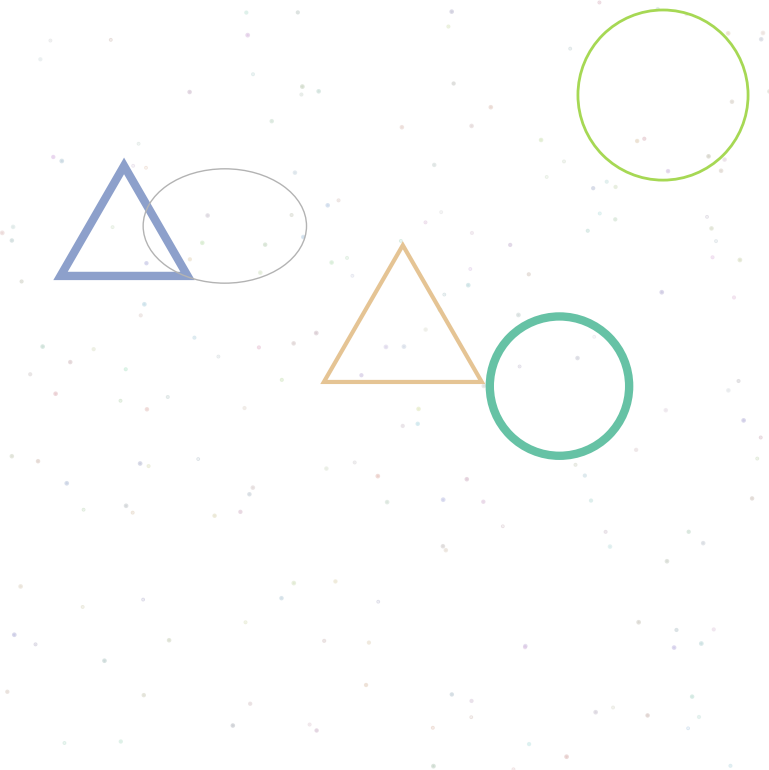[{"shape": "circle", "thickness": 3, "radius": 0.45, "center": [0.727, 0.499]}, {"shape": "triangle", "thickness": 3, "radius": 0.48, "center": [0.161, 0.689]}, {"shape": "circle", "thickness": 1, "radius": 0.55, "center": [0.861, 0.877]}, {"shape": "triangle", "thickness": 1.5, "radius": 0.59, "center": [0.523, 0.563]}, {"shape": "oval", "thickness": 0.5, "radius": 0.53, "center": [0.292, 0.707]}]